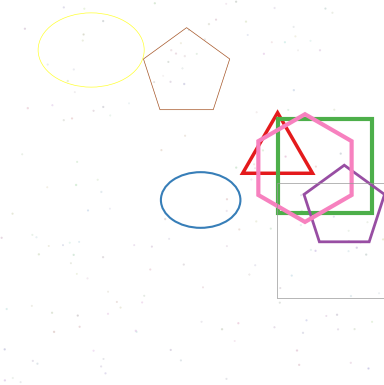[{"shape": "triangle", "thickness": 2.5, "radius": 0.52, "center": [0.721, 0.602]}, {"shape": "oval", "thickness": 1.5, "radius": 0.52, "center": [0.521, 0.481]}, {"shape": "square", "thickness": 3, "radius": 0.61, "center": [0.845, 0.569]}, {"shape": "pentagon", "thickness": 2, "radius": 0.55, "center": [0.894, 0.461]}, {"shape": "oval", "thickness": 0.5, "radius": 0.69, "center": [0.237, 0.87]}, {"shape": "pentagon", "thickness": 0.5, "radius": 0.59, "center": [0.485, 0.81]}, {"shape": "hexagon", "thickness": 3, "radius": 0.7, "center": [0.792, 0.563]}, {"shape": "square", "thickness": 0.5, "radius": 0.75, "center": [0.869, 0.375]}]